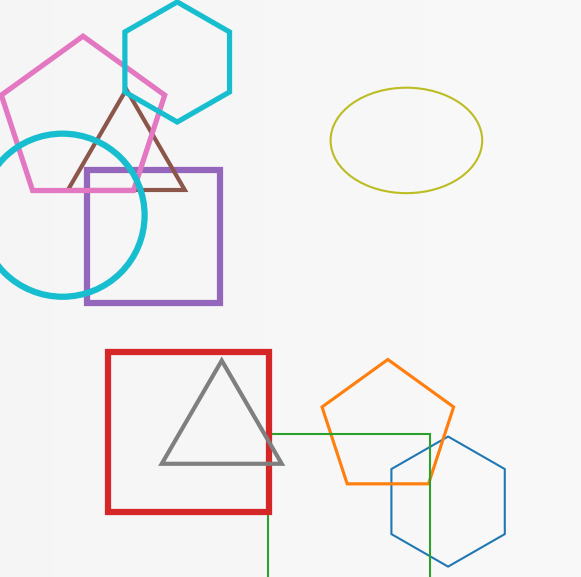[{"shape": "hexagon", "thickness": 1, "radius": 0.56, "center": [0.771, 0.131]}, {"shape": "pentagon", "thickness": 1.5, "radius": 0.6, "center": [0.667, 0.258]}, {"shape": "square", "thickness": 1, "radius": 0.7, "center": [0.601, 0.108]}, {"shape": "square", "thickness": 3, "radius": 0.69, "center": [0.324, 0.251]}, {"shape": "square", "thickness": 3, "radius": 0.57, "center": [0.265, 0.59]}, {"shape": "triangle", "thickness": 2, "radius": 0.58, "center": [0.217, 0.728]}, {"shape": "pentagon", "thickness": 2.5, "radius": 0.74, "center": [0.143, 0.789]}, {"shape": "triangle", "thickness": 2, "radius": 0.6, "center": [0.381, 0.256]}, {"shape": "oval", "thickness": 1, "radius": 0.65, "center": [0.699, 0.756]}, {"shape": "circle", "thickness": 3, "radius": 0.71, "center": [0.108, 0.626]}, {"shape": "hexagon", "thickness": 2.5, "radius": 0.52, "center": [0.305, 0.892]}]